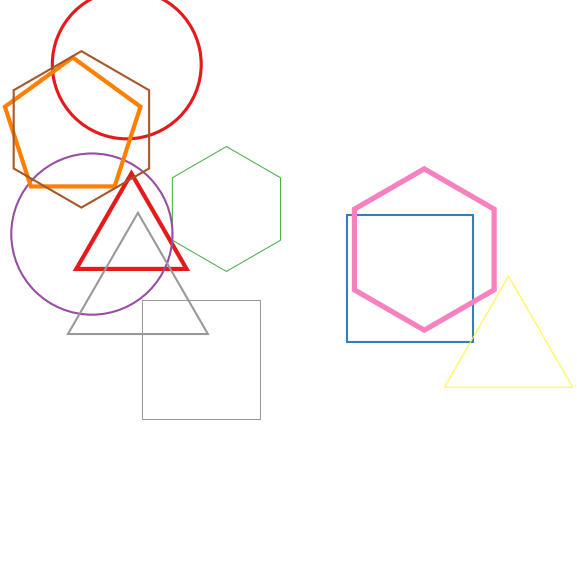[{"shape": "triangle", "thickness": 2, "radius": 0.55, "center": [0.228, 0.589]}, {"shape": "circle", "thickness": 1.5, "radius": 0.64, "center": [0.22, 0.888]}, {"shape": "square", "thickness": 1, "radius": 0.55, "center": [0.711, 0.517]}, {"shape": "hexagon", "thickness": 0.5, "radius": 0.54, "center": [0.392, 0.637]}, {"shape": "circle", "thickness": 1, "radius": 0.7, "center": [0.159, 0.594]}, {"shape": "pentagon", "thickness": 2, "radius": 0.62, "center": [0.126, 0.776]}, {"shape": "triangle", "thickness": 0.5, "radius": 0.64, "center": [0.881, 0.393]}, {"shape": "hexagon", "thickness": 1, "radius": 0.68, "center": [0.141, 0.775]}, {"shape": "hexagon", "thickness": 2.5, "radius": 0.7, "center": [0.735, 0.567]}, {"shape": "triangle", "thickness": 1, "radius": 0.7, "center": [0.239, 0.491]}, {"shape": "square", "thickness": 0.5, "radius": 0.51, "center": [0.348, 0.377]}]